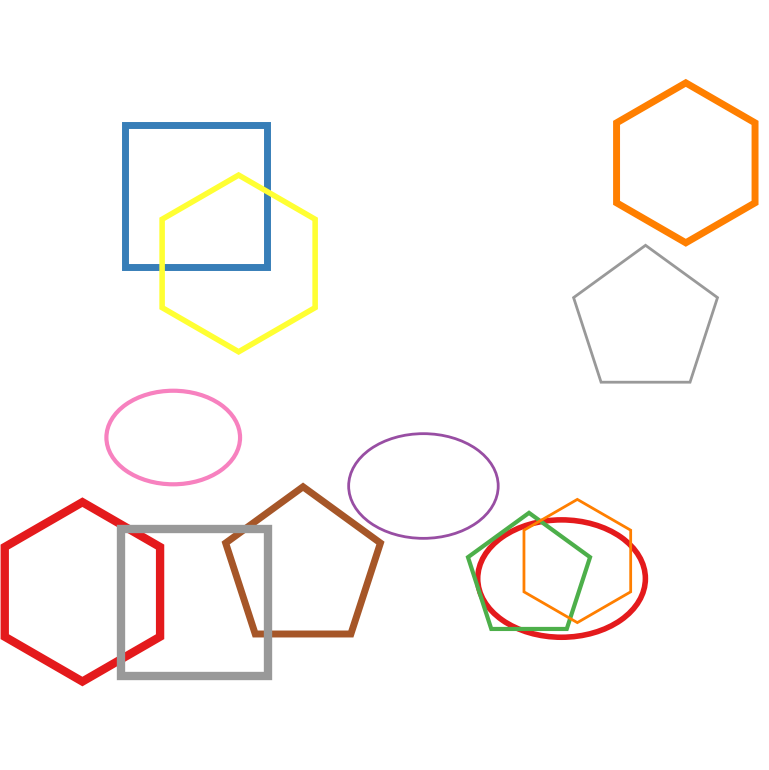[{"shape": "oval", "thickness": 2, "radius": 0.54, "center": [0.729, 0.249]}, {"shape": "hexagon", "thickness": 3, "radius": 0.58, "center": [0.107, 0.231]}, {"shape": "square", "thickness": 2.5, "radius": 0.46, "center": [0.255, 0.746]}, {"shape": "pentagon", "thickness": 1.5, "radius": 0.42, "center": [0.687, 0.251]}, {"shape": "oval", "thickness": 1, "radius": 0.49, "center": [0.55, 0.369]}, {"shape": "hexagon", "thickness": 1, "radius": 0.4, "center": [0.75, 0.271]}, {"shape": "hexagon", "thickness": 2.5, "radius": 0.52, "center": [0.891, 0.789]}, {"shape": "hexagon", "thickness": 2, "radius": 0.57, "center": [0.31, 0.658]}, {"shape": "pentagon", "thickness": 2.5, "radius": 0.53, "center": [0.394, 0.262]}, {"shape": "oval", "thickness": 1.5, "radius": 0.43, "center": [0.225, 0.432]}, {"shape": "pentagon", "thickness": 1, "radius": 0.49, "center": [0.838, 0.583]}, {"shape": "square", "thickness": 3, "radius": 0.48, "center": [0.252, 0.218]}]